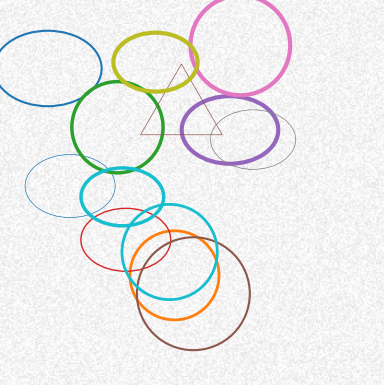[{"shape": "oval", "thickness": 1.5, "radius": 0.7, "center": [0.124, 0.822]}, {"shape": "oval", "thickness": 0.5, "radius": 0.58, "center": [0.182, 0.517]}, {"shape": "circle", "thickness": 2, "radius": 0.58, "center": [0.453, 0.285]}, {"shape": "circle", "thickness": 2.5, "radius": 0.59, "center": [0.305, 0.67]}, {"shape": "oval", "thickness": 1, "radius": 0.58, "center": [0.327, 0.377]}, {"shape": "oval", "thickness": 3, "radius": 0.63, "center": [0.597, 0.663]}, {"shape": "triangle", "thickness": 0.5, "radius": 0.61, "center": [0.471, 0.711]}, {"shape": "circle", "thickness": 1.5, "radius": 0.73, "center": [0.502, 0.237]}, {"shape": "circle", "thickness": 3, "radius": 0.65, "center": [0.624, 0.882]}, {"shape": "oval", "thickness": 0.5, "radius": 0.55, "center": [0.657, 0.637]}, {"shape": "oval", "thickness": 3, "radius": 0.55, "center": [0.404, 0.839]}, {"shape": "circle", "thickness": 2, "radius": 0.62, "center": [0.441, 0.346]}, {"shape": "oval", "thickness": 2.5, "radius": 0.54, "center": [0.318, 0.489]}]